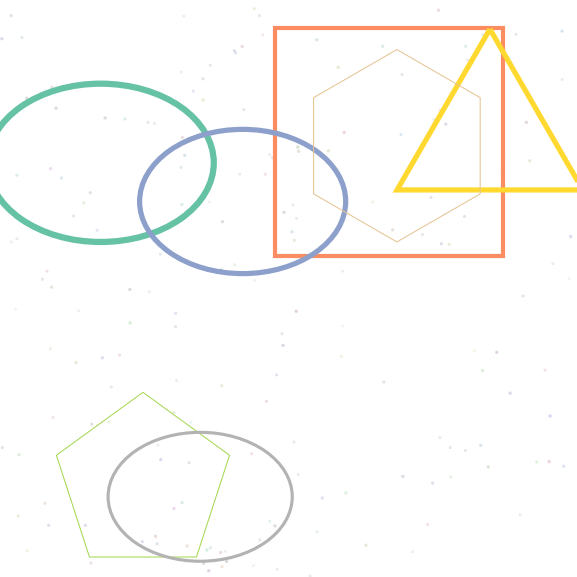[{"shape": "oval", "thickness": 3, "radius": 0.98, "center": [0.174, 0.717]}, {"shape": "square", "thickness": 2, "radius": 0.99, "center": [0.674, 0.753]}, {"shape": "oval", "thickness": 2.5, "radius": 0.89, "center": [0.42, 0.65]}, {"shape": "pentagon", "thickness": 0.5, "radius": 0.79, "center": [0.248, 0.162]}, {"shape": "triangle", "thickness": 2.5, "radius": 0.93, "center": [0.848, 0.763]}, {"shape": "hexagon", "thickness": 0.5, "radius": 0.83, "center": [0.687, 0.747]}, {"shape": "oval", "thickness": 1.5, "radius": 0.8, "center": [0.347, 0.139]}]